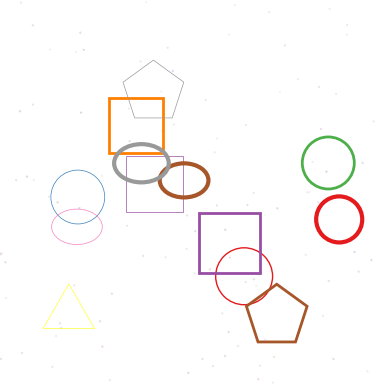[{"shape": "circle", "thickness": 3, "radius": 0.3, "center": [0.881, 0.43]}, {"shape": "circle", "thickness": 1, "radius": 0.37, "center": [0.634, 0.282]}, {"shape": "circle", "thickness": 0.5, "radius": 0.35, "center": [0.202, 0.488]}, {"shape": "circle", "thickness": 2, "radius": 0.34, "center": [0.853, 0.577]}, {"shape": "square", "thickness": 2, "radius": 0.39, "center": [0.596, 0.369]}, {"shape": "square", "thickness": 0.5, "radius": 0.37, "center": [0.401, 0.522]}, {"shape": "square", "thickness": 2, "radius": 0.35, "center": [0.353, 0.674]}, {"shape": "triangle", "thickness": 0.5, "radius": 0.39, "center": [0.179, 0.185]}, {"shape": "oval", "thickness": 3, "radius": 0.32, "center": [0.478, 0.531]}, {"shape": "pentagon", "thickness": 2, "radius": 0.41, "center": [0.719, 0.179]}, {"shape": "oval", "thickness": 0.5, "radius": 0.33, "center": [0.2, 0.411]}, {"shape": "oval", "thickness": 3, "radius": 0.35, "center": [0.367, 0.576]}, {"shape": "pentagon", "thickness": 0.5, "radius": 0.41, "center": [0.398, 0.761]}]